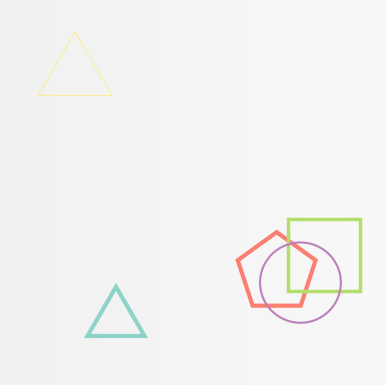[{"shape": "triangle", "thickness": 3, "radius": 0.42, "center": [0.299, 0.17]}, {"shape": "pentagon", "thickness": 3, "radius": 0.53, "center": [0.714, 0.291]}, {"shape": "square", "thickness": 2.5, "radius": 0.47, "center": [0.835, 0.338]}, {"shape": "circle", "thickness": 1.5, "radius": 0.52, "center": [0.775, 0.266]}, {"shape": "triangle", "thickness": 0.5, "radius": 0.55, "center": [0.194, 0.807]}]